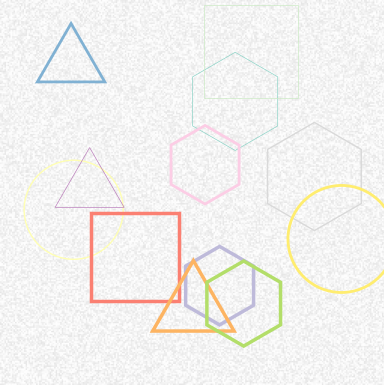[{"shape": "hexagon", "thickness": 0.5, "radius": 0.64, "center": [0.611, 0.737]}, {"shape": "circle", "thickness": 1, "radius": 0.64, "center": [0.191, 0.455]}, {"shape": "hexagon", "thickness": 2.5, "radius": 0.51, "center": [0.57, 0.258]}, {"shape": "square", "thickness": 2.5, "radius": 0.57, "center": [0.35, 0.332]}, {"shape": "triangle", "thickness": 2, "radius": 0.51, "center": [0.185, 0.838]}, {"shape": "triangle", "thickness": 2.5, "radius": 0.61, "center": [0.502, 0.201]}, {"shape": "hexagon", "thickness": 2.5, "radius": 0.55, "center": [0.633, 0.212]}, {"shape": "hexagon", "thickness": 2, "radius": 0.51, "center": [0.533, 0.572]}, {"shape": "hexagon", "thickness": 1, "radius": 0.7, "center": [0.817, 0.542]}, {"shape": "triangle", "thickness": 0.5, "radius": 0.52, "center": [0.233, 0.513]}, {"shape": "square", "thickness": 0.5, "radius": 0.61, "center": [0.652, 0.866]}, {"shape": "circle", "thickness": 2, "radius": 0.7, "center": [0.887, 0.379]}]